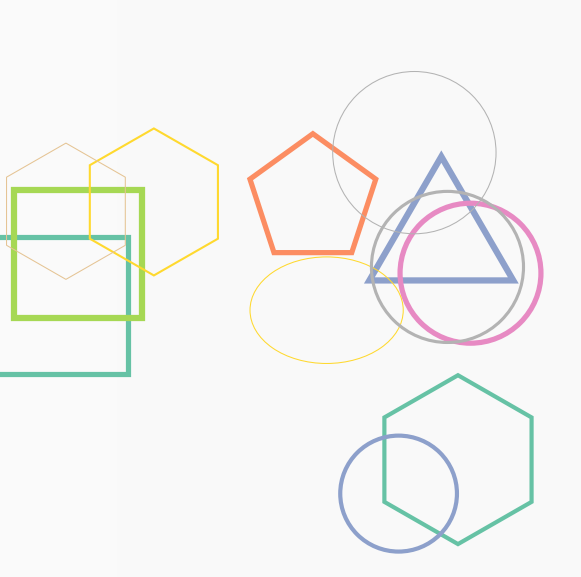[{"shape": "hexagon", "thickness": 2, "radius": 0.73, "center": [0.788, 0.203]}, {"shape": "square", "thickness": 2.5, "radius": 0.59, "center": [0.102, 0.471]}, {"shape": "pentagon", "thickness": 2.5, "radius": 0.57, "center": [0.538, 0.654]}, {"shape": "triangle", "thickness": 3, "radius": 0.71, "center": [0.759, 0.585]}, {"shape": "circle", "thickness": 2, "radius": 0.5, "center": [0.686, 0.144]}, {"shape": "circle", "thickness": 2.5, "radius": 0.61, "center": [0.809, 0.526]}, {"shape": "square", "thickness": 3, "radius": 0.55, "center": [0.135, 0.559]}, {"shape": "hexagon", "thickness": 1, "radius": 0.64, "center": [0.265, 0.649]}, {"shape": "oval", "thickness": 0.5, "radius": 0.66, "center": [0.562, 0.462]}, {"shape": "hexagon", "thickness": 0.5, "radius": 0.59, "center": [0.113, 0.633]}, {"shape": "circle", "thickness": 1.5, "radius": 0.65, "center": [0.77, 0.537]}, {"shape": "circle", "thickness": 0.5, "radius": 0.7, "center": [0.713, 0.735]}]